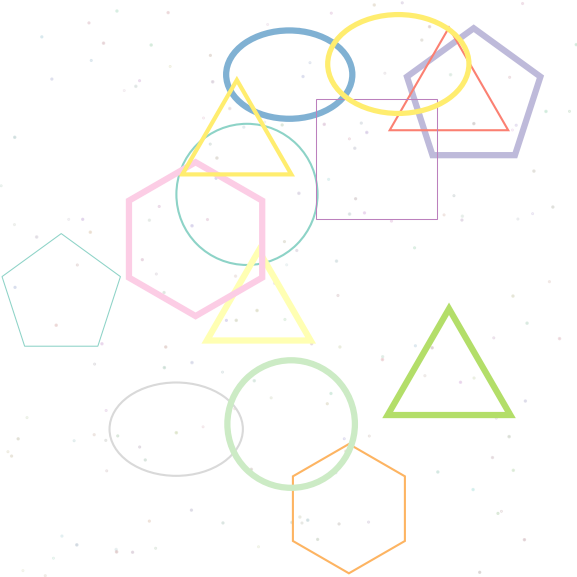[{"shape": "circle", "thickness": 1, "radius": 0.61, "center": [0.428, 0.663]}, {"shape": "pentagon", "thickness": 0.5, "radius": 0.54, "center": [0.106, 0.487]}, {"shape": "triangle", "thickness": 3, "radius": 0.52, "center": [0.448, 0.461]}, {"shape": "pentagon", "thickness": 3, "radius": 0.61, "center": [0.82, 0.829]}, {"shape": "triangle", "thickness": 1, "radius": 0.59, "center": [0.777, 0.833]}, {"shape": "oval", "thickness": 3, "radius": 0.55, "center": [0.501, 0.87]}, {"shape": "hexagon", "thickness": 1, "radius": 0.56, "center": [0.604, 0.118]}, {"shape": "triangle", "thickness": 3, "radius": 0.61, "center": [0.778, 0.342]}, {"shape": "hexagon", "thickness": 3, "radius": 0.67, "center": [0.339, 0.585]}, {"shape": "oval", "thickness": 1, "radius": 0.58, "center": [0.305, 0.256]}, {"shape": "square", "thickness": 0.5, "radius": 0.52, "center": [0.652, 0.724]}, {"shape": "circle", "thickness": 3, "radius": 0.55, "center": [0.504, 0.265]}, {"shape": "oval", "thickness": 2.5, "radius": 0.61, "center": [0.69, 0.888]}, {"shape": "triangle", "thickness": 2, "radius": 0.54, "center": [0.41, 0.752]}]